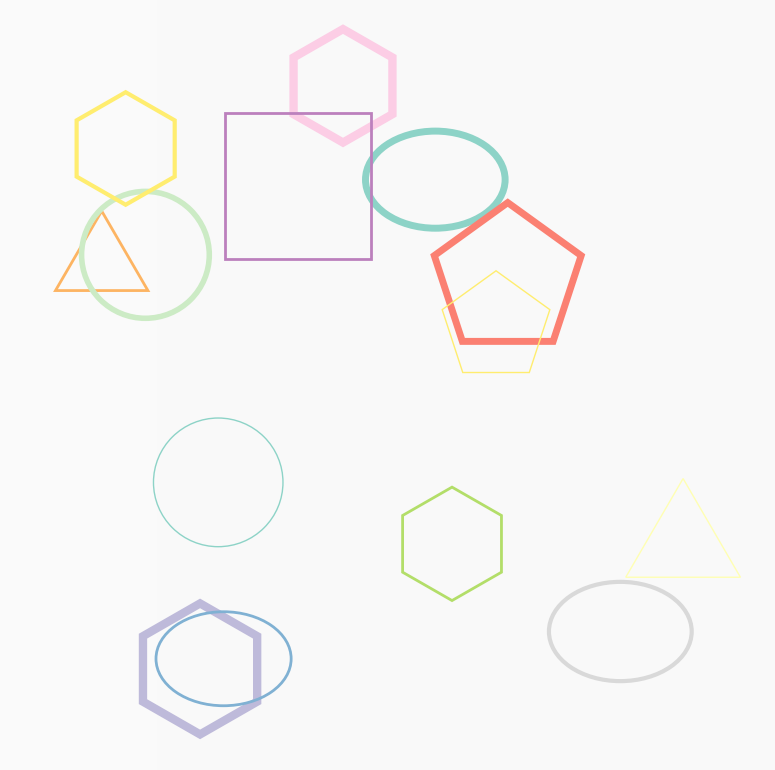[{"shape": "circle", "thickness": 0.5, "radius": 0.42, "center": [0.282, 0.374]}, {"shape": "oval", "thickness": 2.5, "radius": 0.45, "center": [0.562, 0.767]}, {"shape": "triangle", "thickness": 0.5, "radius": 0.43, "center": [0.881, 0.293]}, {"shape": "hexagon", "thickness": 3, "radius": 0.43, "center": [0.258, 0.131]}, {"shape": "pentagon", "thickness": 2.5, "radius": 0.5, "center": [0.655, 0.637]}, {"shape": "oval", "thickness": 1, "radius": 0.44, "center": [0.288, 0.144]}, {"shape": "triangle", "thickness": 1, "radius": 0.34, "center": [0.131, 0.657]}, {"shape": "hexagon", "thickness": 1, "radius": 0.37, "center": [0.583, 0.294]}, {"shape": "hexagon", "thickness": 3, "radius": 0.37, "center": [0.443, 0.889]}, {"shape": "oval", "thickness": 1.5, "radius": 0.46, "center": [0.8, 0.18]}, {"shape": "square", "thickness": 1, "radius": 0.47, "center": [0.384, 0.758]}, {"shape": "circle", "thickness": 2, "radius": 0.41, "center": [0.188, 0.669]}, {"shape": "hexagon", "thickness": 1.5, "radius": 0.37, "center": [0.162, 0.807]}, {"shape": "pentagon", "thickness": 0.5, "radius": 0.37, "center": [0.64, 0.575]}]